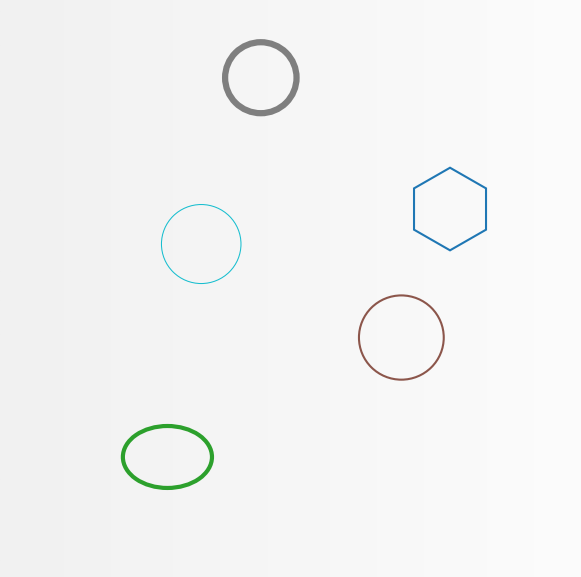[{"shape": "hexagon", "thickness": 1, "radius": 0.36, "center": [0.774, 0.637]}, {"shape": "oval", "thickness": 2, "radius": 0.38, "center": [0.288, 0.208]}, {"shape": "circle", "thickness": 1, "radius": 0.36, "center": [0.69, 0.415]}, {"shape": "circle", "thickness": 3, "radius": 0.31, "center": [0.449, 0.865]}, {"shape": "circle", "thickness": 0.5, "radius": 0.34, "center": [0.346, 0.577]}]